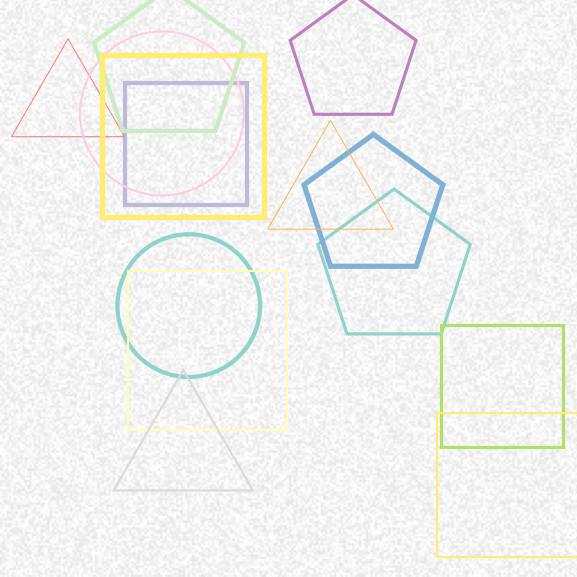[{"shape": "circle", "thickness": 2, "radius": 0.62, "center": [0.327, 0.47]}, {"shape": "pentagon", "thickness": 1.5, "radius": 0.69, "center": [0.682, 0.533]}, {"shape": "square", "thickness": 1, "radius": 0.69, "center": [0.359, 0.393]}, {"shape": "square", "thickness": 2, "radius": 0.53, "center": [0.322, 0.75]}, {"shape": "triangle", "thickness": 0.5, "radius": 0.57, "center": [0.118, 0.819]}, {"shape": "pentagon", "thickness": 2.5, "radius": 0.63, "center": [0.647, 0.64]}, {"shape": "triangle", "thickness": 0.5, "radius": 0.63, "center": [0.572, 0.665]}, {"shape": "square", "thickness": 1.5, "radius": 0.53, "center": [0.869, 0.331]}, {"shape": "circle", "thickness": 1, "radius": 0.71, "center": [0.281, 0.803]}, {"shape": "triangle", "thickness": 1, "radius": 0.7, "center": [0.317, 0.219]}, {"shape": "pentagon", "thickness": 1.5, "radius": 0.57, "center": [0.611, 0.894]}, {"shape": "pentagon", "thickness": 2, "radius": 0.68, "center": [0.293, 0.883]}, {"shape": "square", "thickness": 1, "radius": 0.63, "center": [0.883, 0.159]}, {"shape": "square", "thickness": 2.5, "radius": 0.7, "center": [0.317, 0.764]}]